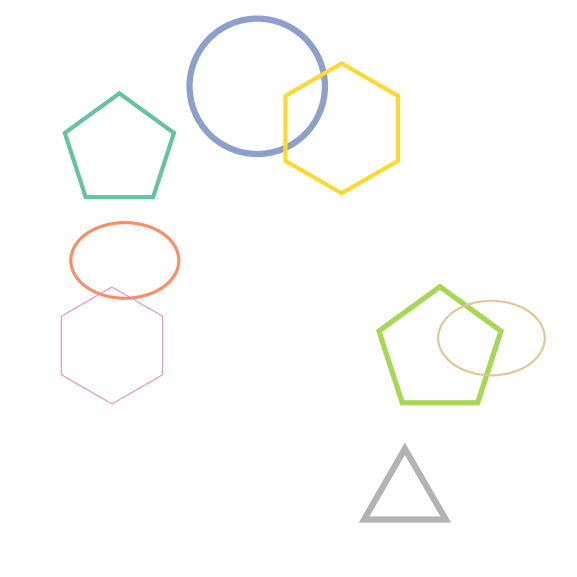[{"shape": "pentagon", "thickness": 2, "radius": 0.5, "center": [0.207, 0.738]}, {"shape": "oval", "thickness": 1.5, "radius": 0.47, "center": [0.216, 0.548]}, {"shape": "circle", "thickness": 3, "radius": 0.59, "center": [0.445, 0.85]}, {"shape": "hexagon", "thickness": 0.5, "radius": 0.51, "center": [0.194, 0.401]}, {"shape": "pentagon", "thickness": 2.5, "radius": 0.56, "center": [0.762, 0.392]}, {"shape": "hexagon", "thickness": 2, "radius": 0.56, "center": [0.592, 0.777]}, {"shape": "oval", "thickness": 1, "radius": 0.46, "center": [0.851, 0.414]}, {"shape": "triangle", "thickness": 3, "radius": 0.41, "center": [0.701, 0.14]}]